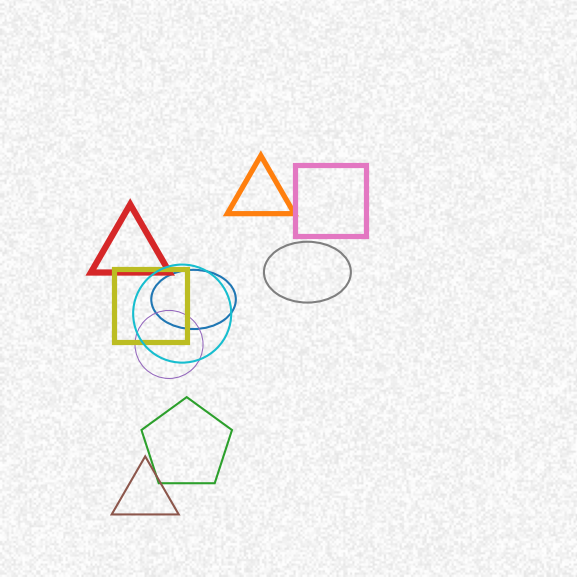[{"shape": "oval", "thickness": 1, "radius": 0.37, "center": [0.335, 0.481]}, {"shape": "triangle", "thickness": 2.5, "radius": 0.34, "center": [0.452, 0.663]}, {"shape": "pentagon", "thickness": 1, "radius": 0.41, "center": [0.323, 0.229]}, {"shape": "triangle", "thickness": 3, "radius": 0.39, "center": [0.225, 0.567]}, {"shape": "circle", "thickness": 0.5, "radius": 0.29, "center": [0.293, 0.403]}, {"shape": "triangle", "thickness": 1, "radius": 0.34, "center": [0.251, 0.142]}, {"shape": "square", "thickness": 2.5, "radius": 0.31, "center": [0.572, 0.652]}, {"shape": "oval", "thickness": 1, "radius": 0.38, "center": [0.532, 0.528]}, {"shape": "square", "thickness": 2.5, "radius": 0.32, "center": [0.26, 0.47]}, {"shape": "circle", "thickness": 1, "radius": 0.42, "center": [0.315, 0.456]}]